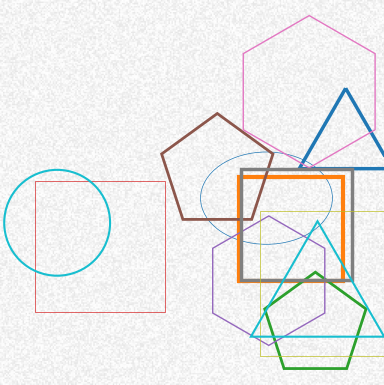[{"shape": "oval", "thickness": 0.5, "radius": 0.86, "center": [0.692, 0.485]}, {"shape": "triangle", "thickness": 2.5, "radius": 0.7, "center": [0.898, 0.632]}, {"shape": "square", "thickness": 3, "radius": 0.68, "center": [0.756, 0.404]}, {"shape": "pentagon", "thickness": 2, "radius": 0.69, "center": [0.819, 0.155]}, {"shape": "square", "thickness": 0.5, "radius": 0.85, "center": [0.26, 0.36]}, {"shape": "hexagon", "thickness": 1, "radius": 0.84, "center": [0.698, 0.271]}, {"shape": "pentagon", "thickness": 2, "radius": 0.76, "center": [0.564, 0.553]}, {"shape": "hexagon", "thickness": 1, "radius": 0.99, "center": [0.803, 0.762]}, {"shape": "square", "thickness": 2.5, "radius": 0.72, "center": [0.77, 0.416]}, {"shape": "square", "thickness": 0.5, "radius": 0.95, "center": [0.864, 0.264]}, {"shape": "circle", "thickness": 1.5, "radius": 0.69, "center": [0.148, 0.421]}, {"shape": "triangle", "thickness": 1.5, "radius": 1.0, "center": [0.825, 0.225]}]